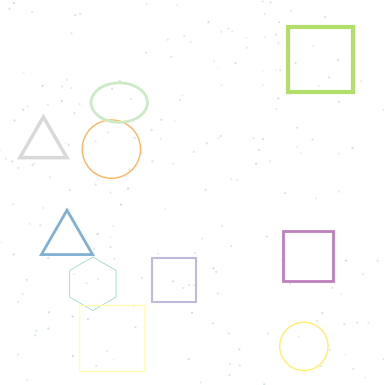[{"shape": "hexagon", "thickness": 0.5, "radius": 0.35, "center": [0.241, 0.263]}, {"shape": "square", "thickness": 1, "radius": 0.42, "center": [0.29, 0.122]}, {"shape": "square", "thickness": 1.5, "radius": 0.29, "center": [0.453, 0.272]}, {"shape": "triangle", "thickness": 2, "radius": 0.38, "center": [0.174, 0.377]}, {"shape": "circle", "thickness": 1, "radius": 0.38, "center": [0.289, 0.613]}, {"shape": "square", "thickness": 3, "radius": 0.42, "center": [0.832, 0.846]}, {"shape": "triangle", "thickness": 2.5, "radius": 0.35, "center": [0.113, 0.626]}, {"shape": "square", "thickness": 2, "radius": 0.32, "center": [0.801, 0.334]}, {"shape": "oval", "thickness": 2, "radius": 0.37, "center": [0.31, 0.734]}, {"shape": "circle", "thickness": 1, "radius": 0.31, "center": [0.789, 0.1]}]